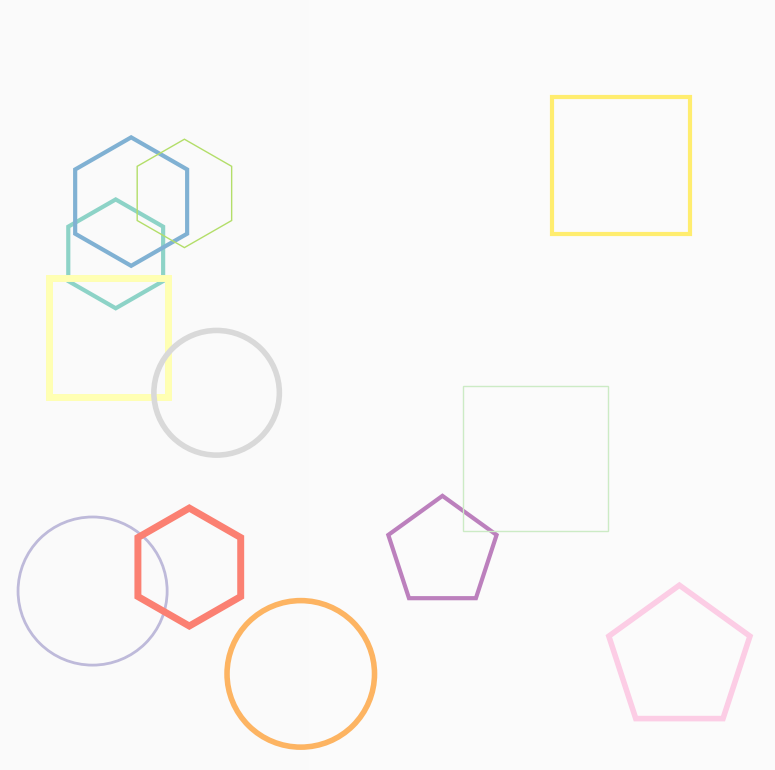[{"shape": "hexagon", "thickness": 1.5, "radius": 0.35, "center": [0.149, 0.67]}, {"shape": "square", "thickness": 2.5, "radius": 0.39, "center": [0.14, 0.562]}, {"shape": "circle", "thickness": 1, "radius": 0.48, "center": [0.119, 0.232]}, {"shape": "hexagon", "thickness": 2.5, "radius": 0.38, "center": [0.244, 0.264]}, {"shape": "hexagon", "thickness": 1.5, "radius": 0.42, "center": [0.169, 0.738]}, {"shape": "circle", "thickness": 2, "radius": 0.48, "center": [0.388, 0.125]}, {"shape": "hexagon", "thickness": 0.5, "radius": 0.35, "center": [0.238, 0.749]}, {"shape": "pentagon", "thickness": 2, "radius": 0.48, "center": [0.877, 0.144]}, {"shape": "circle", "thickness": 2, "radius": 0.4, "center": [0.28, 0.49]}, {"shape": "pentagon", "thickness": 1.5, "radius": 0.37, "center": [0.571, 0.283]}, {"shape": "square", "thickness": 0.5, "radius": 0.47, "center": [0.691, 0.405]}, {"shape": "square", "thickness": 1.5, "radius": 0.44, "center": [0.801, 0.785]}]